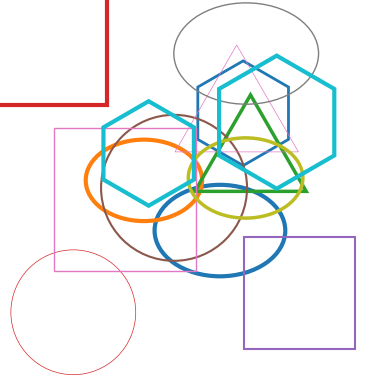[{"shape": "oval", "thickness": 3, "radius": 0.85, "center": [0.571, 0.401]}, {"shape": "hexagon", "thickness": 2, "radius": 0.68, "center": [0.632, 0.706]}, {"shape": "oval", "thickness": 3, "radius": 0.76, "center": [0.374, 0.532]}, {"shape": "triangle", "thickness": 2.5, "radius": 0.84, "center": [0.651, 0.586]}, {"shape": "circle", "thickness": 0.5, "radius": 0.81, "center": [0.19, 0.189]}, {"shape": "square", "thickness": 3, "radius": 0.77, "center": [0.123, 0.882]}, {"shape": "square", "thickness": 1.5, "radius": 0.72, "center": [0.777, 0.238]}, {"shape": "circle", "thickness": 1.5, "radius": 0.95, "center": [0.452, 0.512]}, {"shape": "square", "thickness": 1, "radius": 0.92, "center": [0.325, 0.482]}, {"shape": "triangle", "thickness": 0.5, "radius": 0.93, "center": [0.615, 0.698]}, {"shape": "oval", "thickness": 1, "radius": 0.94, "center": [0.639, 0.861]}, {"shape": "oval", "thickness": 2.5, "radius": 0.74, "center": [0.638, 0.538]}, {"shape": "hexagon", "thickness": 3, "radius": 0.68, "center": [0.386, 0.601]}, {"shape": "hexagon", "thickness": 3, "radius": 0.86, "center": [0.719, 0.683]}]